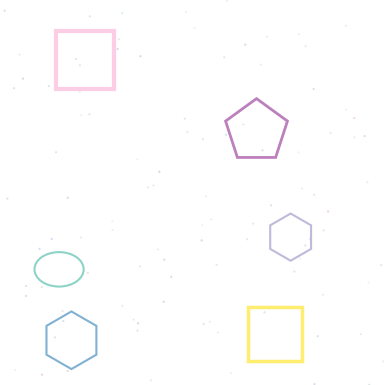[{"shape": "oval", "thickness": 1.5, "radius": 0.32, "center": [0.153, 0.3]}, {"shape": "hexagon", "thickness": 1.5, "radius": 0.31, "center": [0.755, 0.384]}, {"shape": "hexagon", "thickness": 1.5, "radius": 0.37, "center": [0.186, 0.116]}, {"shape": "square", "thickness": 3, "radius": 0.38, "center": [0.22, 0.844]}, {"shape": "pentagon", "thickness": 2, "radius": 0.42, "center": [0.666, 0.659]}, {"shape": "square", "thickness": 2.5, "radius": 0.35, "center": [0.715, 0.131]}]